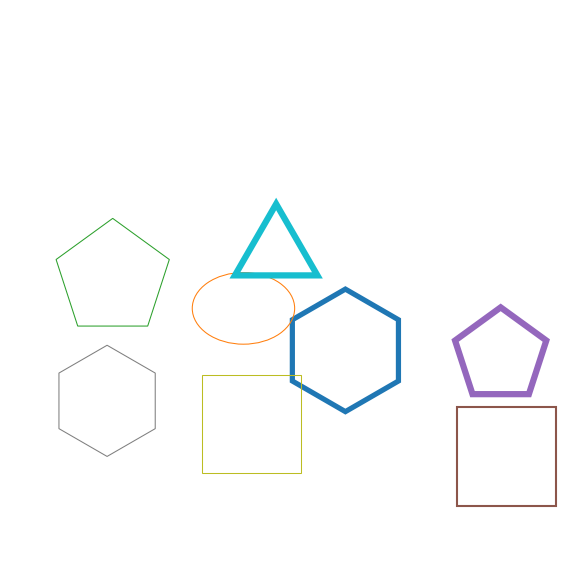[{"shape": "hexagon", "thickness": 2.5, "radius": 0.53, "center": [0.598, 0.392]}, {"shape": "oval", "thickness": 0.5, "radius": 0.44, "center": [0.422, 0.465]}, {"shape": "pentagon", "thickness": 0.5, "radius": 0.52, "center": [0.195, 0.518]}, {"shape": "pentagon", "thickness": 3, "radius": 0.42, "center": [0.867, 0.384]}, {"shape": "square", "thickness": 1, "radius": 0.43, "center": [0.877, 0.209]}, {"shape": "hexagon", "thickness": 0.5, "radius": 0.48, "center": [0.185, 0.305]}, {"shape": "square", "thickness": 0.5, "radius": 0.43, "center": [0.435, 0.265]}, {"shape": "triangle", "thickness": 3, "radius": 0.41, "center": [0.478, 0.563]}]